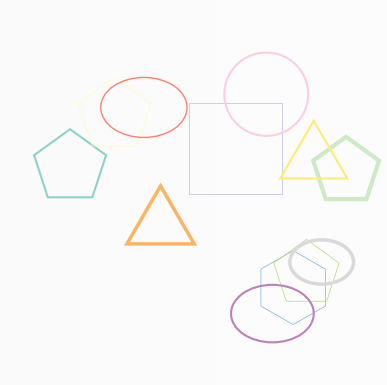[{"shape": "pentagon", "thickness": 1.5, "radius": 0.49, "center": [0.181, 0.567]}, {"shape": "pentagon", "thickness": 0.5, "radius": 0.49, "center": [0.296, 0.701]}, {"shape": "square", "thickness": 0.5, "radius": 0.6, "center": [0.608, 0.614]}, {"shape": "oval", "thickness": 1, "radius": 0.56, "center": [0.371, 0.721]}, {"shape": "hexagon", "thickness": 0.5, "radius": 0.48, "center": [0.757, 0.253]}, {"shape": "triangle", "thickness": 2.5, "radius": 0.5, "center": [0.414, 0.417]}, {"shape": "pentagon", "thickness": 0.5, "radius": 0.44, "center": [0.791, 0.289]}, {"shape": "circle", "thickness": 1.5, "radius": 0.54, "center": [0.687, 0.755]}, {"shape": "oval", "thickness": 2.5, "radius": 0.41, "center": [0.83, 0.319]}, {"shape": "oval", "thickness": 1.5, "radius": 0.53, "center": [0.703, 0.185]}, {"shape": "pentagon", "thickness": 3, "radius": 0.45, "center": [0.893, 0.555]}, {"shape": "triangle", "thickness": 1.5, "radius": 0.5, "center": [0.81, 0.586]}]